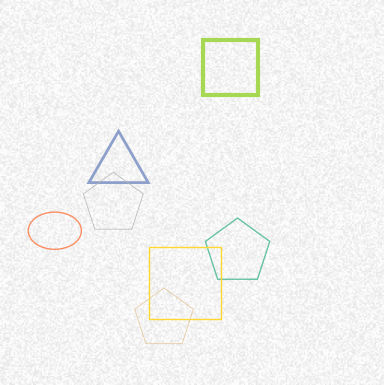[{"shape": "pentagon", "thickness": 1, "radius": 0.44, "center": [0.617, 0.346]}, {"shape": "oval", "thickness": 1, "radius": 0.35, "center": [0.142, 0.401]}, {"shape": "triangle", "thickness": 2, "radius": 0.45, "center": [0.308, 0.57]}, {"shape": "square", "thickness": 3, "radius": 0.35, "center": [0.599, 0.824]}, {"shape": "square", "thickness": 1, "radius": 0.47, "center": [0.48, 0.265]}, {"shape": "pentagon", "thickness": 0.5, "radius": 0.4, "center": [0.426, 0.172]}, {"shape": "pentagon", "thickness": 0.5, "radius": 0.41, "center": [0.294, 0.471]}]